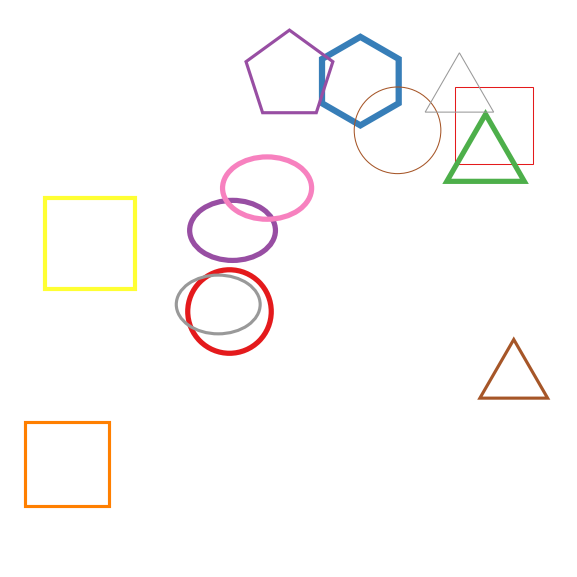[{"shape": "square", "thickness": 0.5, "radius": 0.34, "center": [0.856, 0.782]}, {"shape": "circle", "thickness": 2.5, "radius": 0.36, "center": [0.397, 0.46]}, {"shape": "hexagon", "thickness": 3, "radius": 0.38, "center": [0.624, 0.859]}, {"shape": "triangle", "thickness": 2.5, "radius": 0.39, "center": [0.841, 0.724]}, {"shape": "pentagon", "thickness": 1.5, "radius": 0.4, "center": [0.501, 0.868]}, {"shape": "oval", "thickness": 2.5, "radius": 0.37, "center": [0.403, 0.6]}, {"shape": "square", "thickness": 1.5, "radius": 0.36, "center": [0.116, 0.196]}, {"shape": "square", "thickness": 2, "radius": 0.39, "center": [0.156, 0.577]}, {"shape": "triangle", "thickness": 1.5, "radius": 0.34, "center": [0.89, 0.344]}, {"shape": "circle", "thickness": 0.5, "radius": 0.38, "center": [0.688, 0.773]}, {"shape": "oval", "thickness": 2.5, "radius": 0.39, "center": [0.462, 0.673]}, {"shape": "oval", "thickness": 1.5, "radius": 0.36, "center": [0.378, 0.472]}, {"shape": "triangle", "thickness": 0.5, "radius": 0.34, "center": [0.796, 0.839]}]